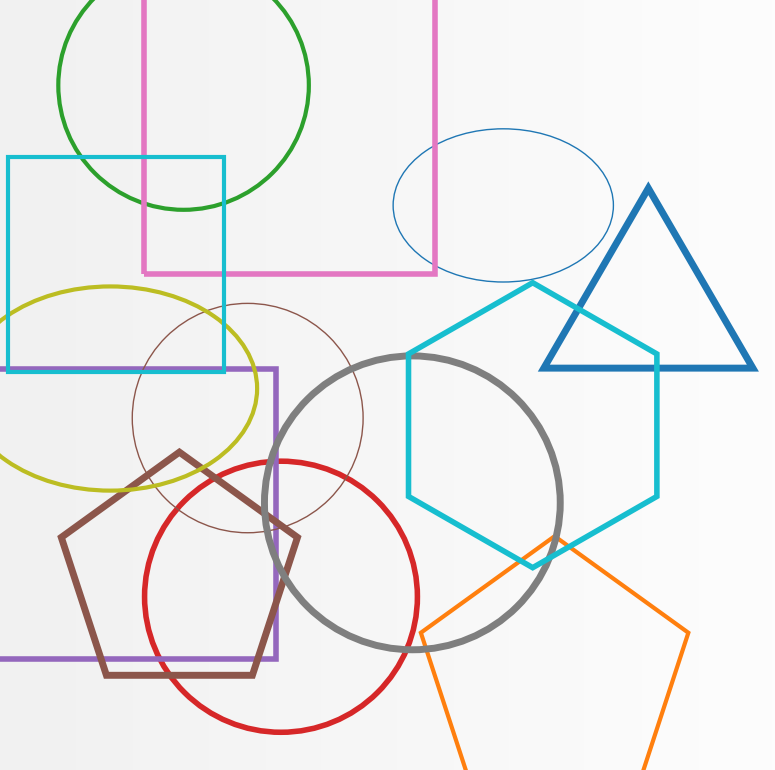[{"shape": "oval", "thickness": 0.5, "radius": 0.71, "center": [0.649, 0.733]}, {"shape": "triangle", "thickness": 2.5, "radius": 0.78, "center": [0.837, 0.6]}, {"shape": "pentagon", "thickness": 1.5, "radius": 0.91, "center": [0.716, 0.122]}, {"shape": "circle", "thickness": 1.5, "radius": 0.81, "center": [0.237, 0.889]}, {"shape": "circle", "thickness": 2, "radius": 0.88, "center": [0.363, 0.225]}, {"shape": "square", "thickness": 2, "radius": 0.94, "center": [0.168, 0.333]}, {"shape": "pentagon", "thickness": 2.5, "radius": 0.8, "center": [0.231, 0.253]}, {"shape": "circle", "thickness": 0.5, "radius": 0.74, "center": [0.32, 0.457]}, {"shape": "square", "thickness": 2, "radius": 0.94, "center": [0.374, 0.832]}, {"shape": "circle", "thickness": 2.5, "radius": 0.95, "center": [0.532, 0.347]}, {"shape": "oval", "thickness": 1.5, "radius": 0.95, "center": [0.142, 0.495]}, {"shape": "square", "thickness": 1.5, "radius": 0.7, "center": [0.15, 0.656]}, {"shape": "hexagon", "thickness": 2, "radius": 0.93, "center": [0.687, 0.448]}]